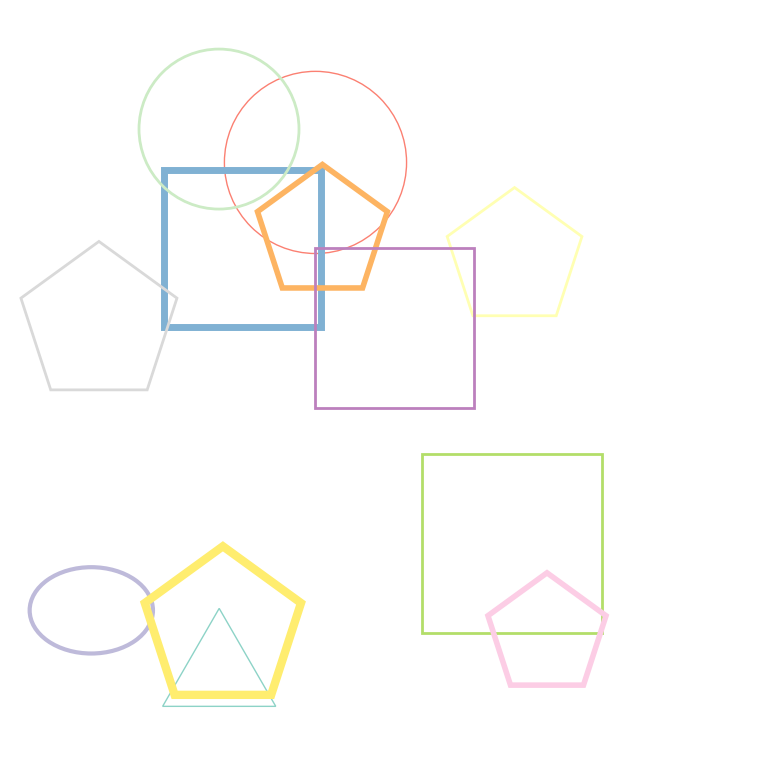[{"shape": "triangle", "thickness": 0.5, "radius": 0.42, "center": [0.285, 0.125]}, {"shape": "pentagon", "thickness": 1, "radius": 0.46, "center": [0.668, 0.664]}, {"shape": "oval", "thickness": 1.5, "radius": 0.4, "center": [0.119, 0.207]}, {"shape": "circle", "thickness": 0.5, "radius": 0.59, "center": [0.41, 0.789]}, {"shape": "square", "thickness": 2.5, "radius": 0.51, "center": [0.314, 0.677]}, {"shape": "pentagon", "thickness": 2, "radius": 0.44, "center": [0.419, 0.698]}, {"shape": "square", "thickness": 1, "radius": 0.58, "center": [0.665, 0.294]}, {"shape": "pentagon", "thickness": 2, "radius": 0.4, "center": [0.71, 0.175]}, {"shape": "pentagon", "thickness": 1, "radius": 0.53, "center": [0.129, 0.58]}, {"shape": "square", "thickness": 1, "radius": 0.52, "center": [0.512, 0.574]}, {"shape": "circle", "thickness": 1, "radius": 0.52, "center": [0.284, 0.832]}, {"shape": "pentagon", "thickness": 3, "radius": 0.53, "center": [0.289, 0.184]}]